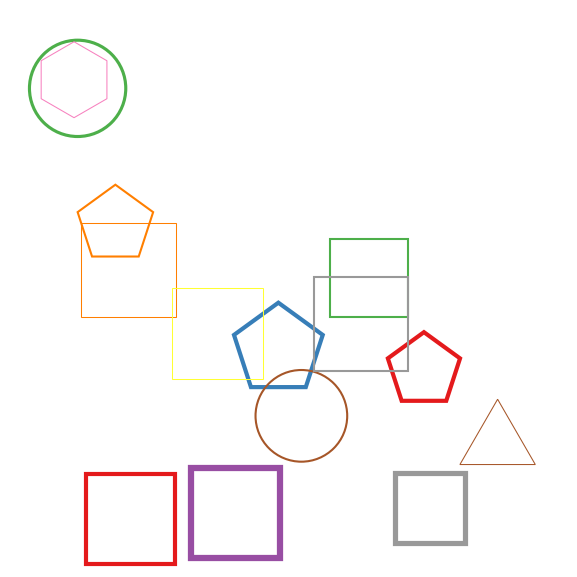[{"shape": "square", "thickness": 2, "radius": 0.39, "center": [0.226, 0.101]}, {"shape": "pentagon", "thickness": 2, "radius": 0.33, "center": [0.734, 0.358]}, {"shape": "pentagon", "thickness": 2, "radius": 0.4, "center": [0.482, 0.394]}, {"shape": "circle", "thickness": 1.5, "radius": 0.42, "center": [0.134, 0.846]}, {"shape": "square", "thickness": 1, "radius": 0.34, "center": [0.638, 0.518]}, {"shape": "square", "thickness": 3, "radius": 0.39, "center": [0.408, 0.11]}, {"shape": "square", "thickness": 0.5, "radius": 0.41, "center": [0.222, 0.531]}, {"shape": "pentagon", "thickness": 1, "radius": 0.34, "center": [0.2, 0.611]}, {"shape": "square", "thickness": 0.5, "radius": 0.4, "center": [0.376, 0.421]}, {"shape": "circle", "thickness": 1, "radius": 0.4, "center": [0.522, 0.279]}, {"shape": "triangle", "thickness": 0.5, "radius": 0.38, "center": [0.862, 0.232]}, {"shape": "hexagon", "thickness": 0.5, "radius": 0.33, "center": [0.128, 0.861]}, {"shape": "square", "thickness": 1, "radius": 0.41, "center": [0.625, 0.438]}, {"shape": "square", "thickness": 2.5, "radius": 0.3, "center": [0.745, 0.119]}]